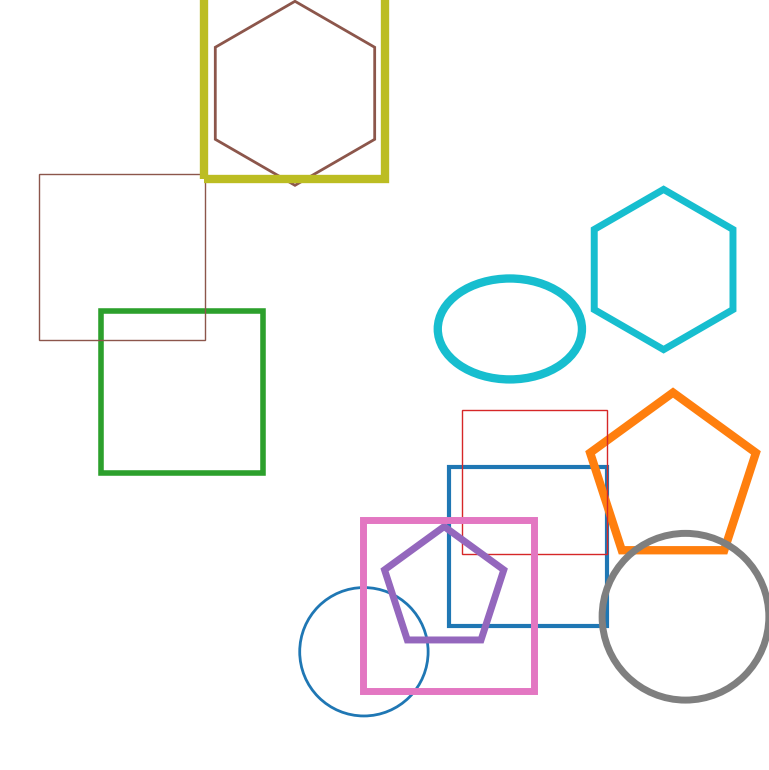[{"shape": "square", "thickness": 1.5, "radius": 0.51, "center": [0.686, 0.29]}, {"shape": "circle", "thickness": 1, "radius": 0.42, "center": [0.473, 0.154]}, {"shape": "pentagon", "thickness": 3, "radius": 0.57, "center": [0.874, 0.377]}, {"shape": "square", "thickness": 2, "radius": 0.53, "center": [0.236, 0.491]}, {"shape": "square", "thickness": 0.5, "radius": 0.47, "center": [0.694, 0.374]}, {"shape": "pentagon", "thickness": 2.5, "radius": 0.41, "center": [0.577, 0.235]}, {"shape": "hexagon", "thickness": 1, "radius": 0.6, "center": [0.383, 0.879]}, {"shape": "square", "thickness": 0.5, "radius": 0.54, "center": [0.158, 0.666]}, {"shape": "square", "thickness": 2.5, "radius": 0.55, "center": [0.582, 0.213]}, {"shape": "circle", "thickness": 2.5, "radius": 0.54, "center": [0.89, 0.199]}, {"shape": "square", "thickness": 3, "radius": 0.59, "center": [0.383, 0.885]}, {"shape": "hexagon", "thickness": 2.5, "radius": 0.52, "center": [0.862, 0.65]}, {"shape": "oval", "thickness": 3, "radius": 0.47, "center": [0.662, 0.573]}]